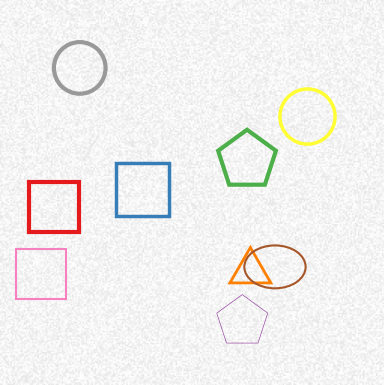[{"shape": "square", "thickness": 3, "radius": 0.32, "center": [0.141, 0.462]}, {"shape": "square", "thickness": 2.5, "radius": 0.34, "center": [0.37, 0.508]}, {"shape": "pentagon", "thickness": 3, "radius": 0.39, "center": [0.642, 0.584]}, {"shape": "pentagon", "thickness": 0.5, "radius": 0.35, "center": [0.629, 0.165]}, {"shape": "triangle", "thickness": 2, "radius": 0.31, "center": [0.65, 0.296]}, {"shape": "circle", "thickness": 2.5, "radius": 0.36, "center": [0.799, 0.697]}, {"shape": "oval", "thickness": 1.5, "radius": 0.4, "center": [0.714, 0.307]}, {"shape": "square", "thickness": 1.5, "radius": 0.32, "center": [0.106, 0.288]}, {"shape": "circle", "thickness": 3, "radius": 0.34, "center": [0.207, 0.824]}]